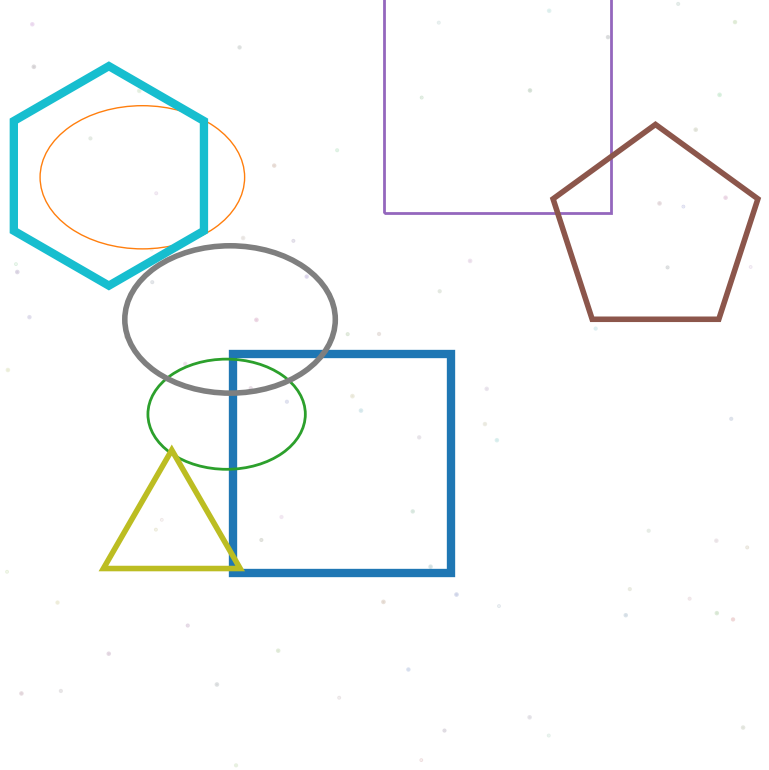[{"shape": "square", "thickness": 3, "radius": 0.71, "center": [0.444, 0.398]}, {"shape": "oval", "thickness": 0.5, "radius": 0.66, "center": [0.185, 0.77]}, {"shape": "oval", "thickness": 1, "radius": 0.51, "center": [0.294, 0.462]}, {"shape": "square", "thickness": 1, "radius": 0.74, "center": [0.646, 0.871]}, {"shape": "pentagon", "thickness": 2, "radius": 0.7, "center": [0.851, 0.699]}, {"shape": "oval", "thickness": 2, "radius": 0.68, "center": [0.299, 0.585]}, {"shape": "triangle", "thickness": 2, "radius": 0.51, "center": [0.223, 0.313]}, {"shape": "hexagon", "thickness": 3, "radius": 0.71, "center": [0.141, 0.772]}]